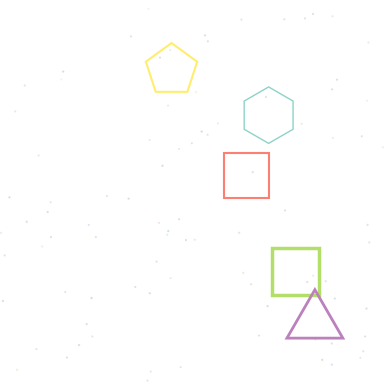[{"shape": "hexagon", "thickness": 1, "radius": 0.37, "center": [0.698, 0.701]}, {"shape": "square", "thickness": 1.5, "radius": 0.29, "center": [0.641, 0.545]}, {"shape": "square", "thickness": 2.5, "radius": 0.31, "center": [0.767, 0.295]}, {"shape": "triangle", "thickness": 2, "radius": 0.42, "center": [0.818, 0.164]}, {"shape": "pentagon", "thickness": 1.5, "radius": 0.35, "center": [0.446, 0.818]}]